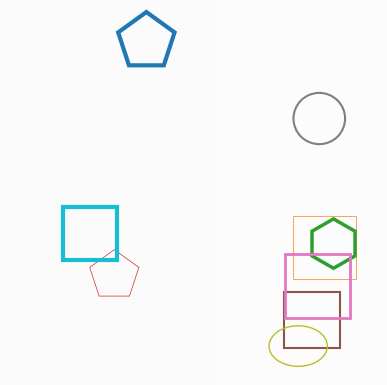[{"shape": "pentagon", "thickness": 3, "radius": 0.38, "center": [0.378, 0.892]}, {"shape": "square", "thickness": 0.5, "radius": 0.41, "center": [0.838, 0.356]}, {"shape": "hexagon", "thickness": 2.5, "radius": 0.32, "center": [0.861, 0.367]}, {"shape": "pentagon", "thickness": 0.5, "radius": 0.33, "center": [0.295, 0.285]}, {"shape": "square", "thickness": 1.5, "radius": 0.36, "center": [0.805, 0.17]}, {"shape": "square", "thickness": 2, "radius": 0.42, "center": [0.819, 0.258]}, {"shape": "circle", "thickness": 1.5, "radius": 0.33, "center": [0.824, 0.692]}, {"shape": "oval", "thickness": 1, "radius": 0.38, "center": [0.77, 0.101]}, {"shape": "square", "thickness": 3, "radius": 0.34, "center": [0.232, 0.394]}]